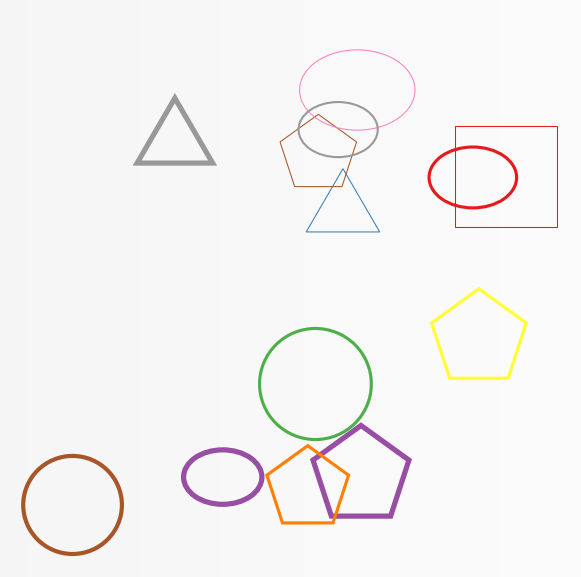[{"shape": "square", "thickness": 0.5, "radius": 0.44, "center": [0.871, 0.693]}, {"shape": "oval", "thickness": 1.5, "radius": 0.38, "center": [0.813, 0.692]}, {"shape": "triangle", "thickness": 0.5, "radius": 0.37, "center": [0.59, 0.634]}, {"shape": "circle", "thickness": 1.5, "radius": 0.48, "center": [0.543, 0.334]}, {"shape": "oval", "thickness": 2.5, "radius": 0.34, "center": [0.383, 0.173]}, {"shape": "pentagon", "thickness": 2.5, "radius": 0.43, "center": [0.621, 0.176]}, {"shape": "pentagon", "thickness": 1.5, "radius": 0.37, "center": [0.529, 0.153]}, {"shape": "pentagon", "thickness": 1.5, "radius": 0.43, "center": [0.824, 0.413]}, {"shape": "circle", "thickness": 2, "radius": 0.42, "center": [0.125, 0.125]}, {"shape": "pentagon", "thickness": 0.5, "radius": 0.35, "center": [0.548, 0.732]}, {"shape": "oval", "thickness": 0.5, "radius": 0.5, "center": [0.615, 0.843]}, {"shape": "oval", "thickness": 1, "radius": 0.34, "center": [0.582, 0.775]}, {"shape": "triangle", "thickness": 2.5, "radius": 0.37, "center": [0.301, 0.754]}]